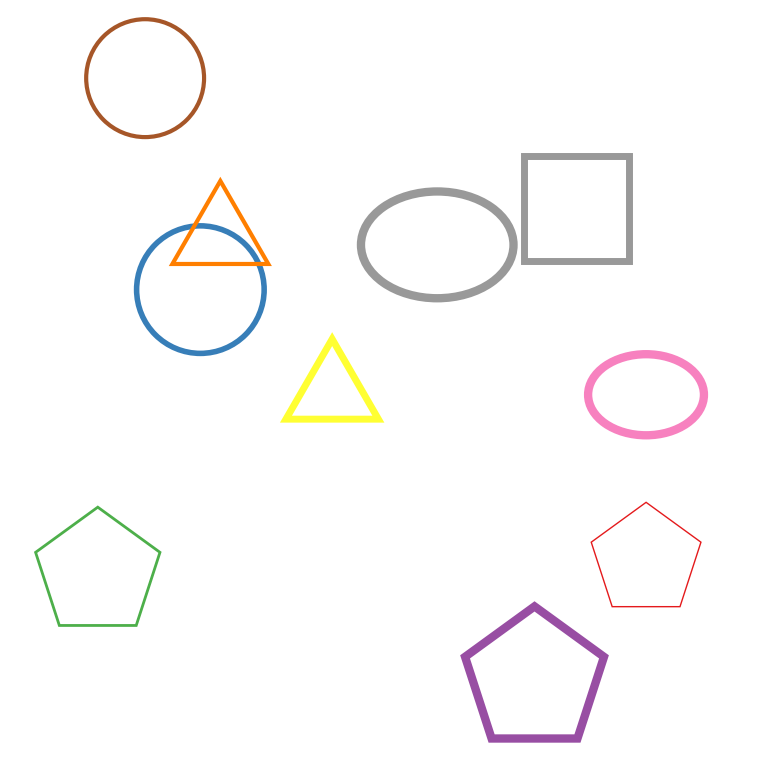[{"shape": "pentagon", "thickness": 0.5, "radius": 0.37, "center": [0.839, 0.273]}, {"shape": "circle", "thickness": 2, "radius": 0.41, "center": [0.26, 0.624]}, {"shape": "pentagon", "thickness": 1, "radius": 0.42, "center": [0.127, 0.256]}, {"shape": "pentagon", "thickness": 3, "radius": 0.47, "center": [0.694, 0.118]}, {"shape": "triangle", "thickness": 1.5, "radius": 0.36, "center": [0.286, 0.693]}, {"shape": "triangle", "thickness": 2.5, "radius": 0.35, "center": [0.431, 0.49]}, {"shape": "circle", "thickness": 1.5, "radius": 0.38, "center": [0.188, 0.899]}, {"shape": "oval", "thickness": 3, "radius": 0.38, "center": [0.839, 0.487]}, {"shape": "square", "thickness": 2.5, "radius": 0.34, "center": [0.749, 0.729]}, {"shape": "oval", "thickness": 3, "radius": 0.5, "center": [0.568, 0.682]}]